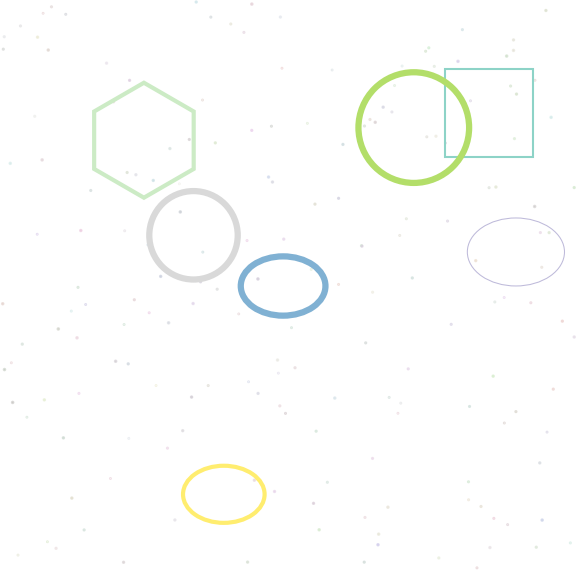[{"shape": "square", "thickness": 1, "radius": 0.38, "center": [0.847, 0.804]}, {"shape": "oval", "thickness": 0.5, "radius": 0.42, "center": [0.893, 0.563]}, {"shape": "oval", "thickness": 3, "radius": 0.37, "center": [0.49, 0.504]}, {"shape": "circle", "thickness": 3, "radius": 0.48, "center": [0.717, 0.778]}, {"shape": "circle", "thickness": 3, "radius": 0.38, "center": [0.335, 0.592]}, {"shape": "hexagon", "thickness": 2, "radius": 0.5, "center": [0.249, 0.756]}, {"shape": "oval", "thickness": 2, "radius": 0.35, "center": [0.388, 0.143]}]